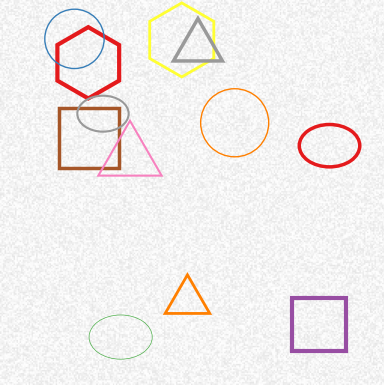[{"shape": "oval", "thickness": 2.5, "radius": 0.39, "center": [0.856, 0.622]}, {"shape": "hexagon", "thickness": 3, "radius": 0.46, "center": [0.229, 0.837]}, {"shape": "circle", "thickness": 1, "radius": 0.39, "center": [0.193, 0.899]}, {"shape": "oval", "thickness": 0.5, "radius": 0.41, "center": [0.313, 0.124]}, {"shape": "square", "thickness": 3, "radius": 0.35, "center": [0.829, 0.158]}, {"shape": "circle", "thickness": 1, "radius": 0.44, "center": [0.61, 0.681]}, {"shape": "triangle", "thickness": 2, "radius": 0.33, "center": [0.487, 0.219]}, {"shape": "hexagon", "thickness": 2, "radius": 0.48, "center": [0.472, 0.896]}, {"shape": "square", "thickness": 2.5, "radius": 0.39, "center": [0.231, 0.641]}, {"shape": "triangle", "thickness": 1.5, "radius": 0.47, "center": [0.338, 0.591]}, {"shape": "triangle", "thickness": 2.5, "radius": 0.37, "center": [0.514, 0.878]}, {"shape": "oval", "thickness": 1.5, "radius": 0.33, "center": [0.268, 0.705]}]